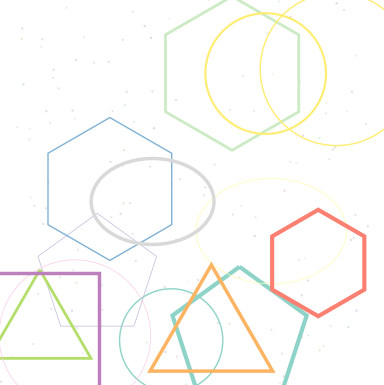[{"shape": "circle", "thickness": 1, "radius": 0.67, "center": [0.445, 0.116]}, {"shape": "pentagon", "thickness": 3, "radius": 0.92, "center": [0.622, 0.124]}, {"shape": "oval", "thickness": 0.5, "radius": 0.98, "center": [0.705, 0.4]}, {"shape": "pentagon", "thickness": 0.5, "radius": 0.81, "center": [0.253, 0.284]}, {"shape": "hexagon", "thickness": 3, "radius": 0.69, "center": [0.827, 0.317]}, {"shape": "hexagon", "thickness": 1, "radius": 0.93, "center": [0.285, 0.509]}, {"shape": "triangle", "thickness": 2.5, "radius": 0.92, "center": [0.549, 0.128]}, {"shape": "triangle", "thickness": 2, "radius": 0.77, "center": [0.103, 0.146]}, {"shape": "circle", "thickness": 0.5, "radius": 0.98, "center": [0.194, 0.128]}, {"shape": "oval", "thickness": 2.5, "radius": 0.8, "center": [0.396, 0.477]}, {"shape": "square", "thickness": 2.5, "radius": 0.75, "center": [0.107, 0.141]}, {"shape": "hexagon", "thickness": 2, "radius": 1.0, "center": [0.603, 0.81]}, {"shape": "circle", "thickness": 1.5, "radius": 0.78, "center": [0.69, 0.809]}, {"shape": "circle", "thickness": 1, "radius": 0.99, "center": [0.874, 0.82]}]